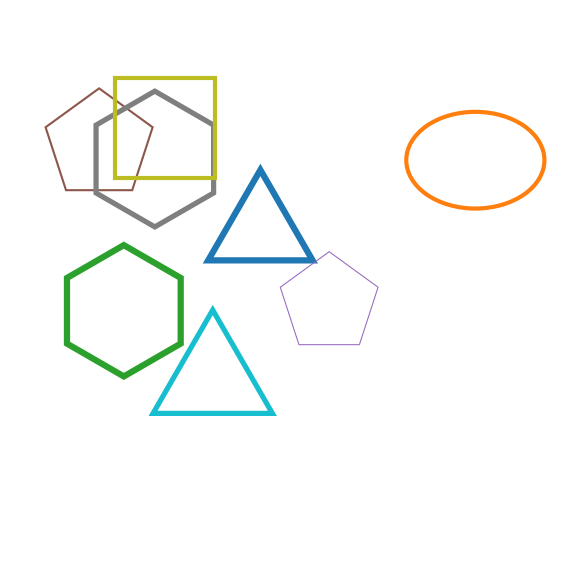[{"shape": "triangle", "thickness": 3, "radius": 0.52, "center": [0.451, 0.6]}, {"shape": "oval", "thickness": 2, "radius": 0.6, "center": [0.823, 0.722]}, {"shape": "hexagon", "thickness": 3, "radius": 0.57, "center": [0.214, 0.461]}, {"shape": "pentagon", "thickness": 0.5, "radius": 0.45, "center": [0.57, 0.474]}, {"shape": "pentagon", "thickness": 1, "radius": 0.49, "center": [0.172, 0.749]}, {"shape": "hexagon", "thickness": 2.5, "radius": 0.59, "center": [0.268, 0.724]}, {"shape": "square", "thickness": 2, "radius": 0.43, "center": [0.286, 0.778]}, {"shape": "triangle", "thickness": 2.5, "radius": 0.6, "center": [0.368, 0.343]}]